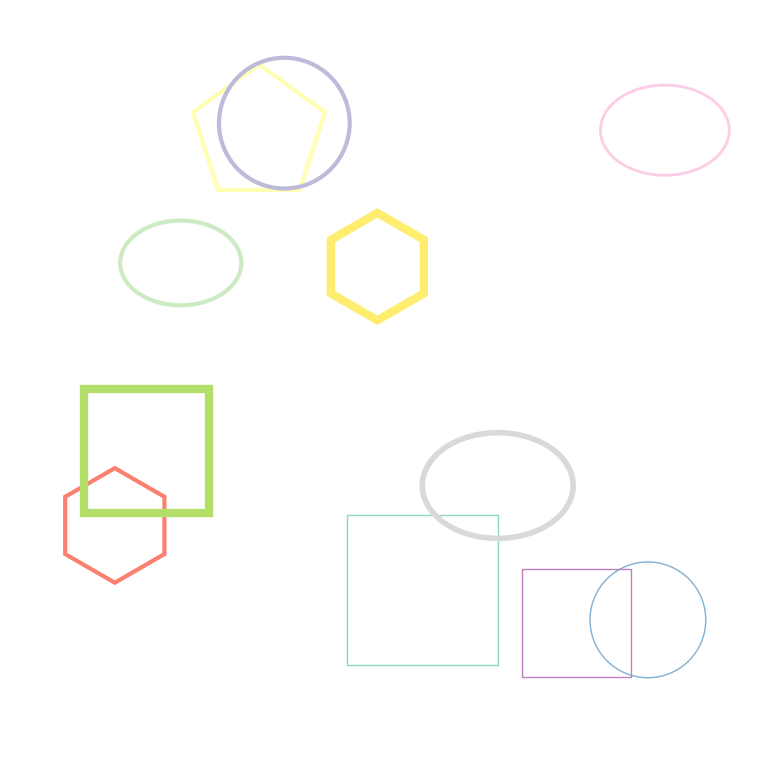[{"shape": "square", "thickness": 0.5, "radius": 0.49, "center": [0.549, 0.234]}, {"shape": "pentagon", "thickness": 1.5, "radius": 0.45, "center": [0.336, 0.826]}, {"shape": "circle", "thickness": 1.5, "radius": 0.42, "center": [0.369, 0.84]}, {"shape": "hexagon", "thickness": 1.5, "radius": 0.37, "center": [0.149, 0.318]}, {"shape": "circle", "thickness": 0.5, "radius": 0.38, "center": [0.841, 0.195]}, {"shape": "square", "thickness": 3, "radius": 0.41, "center": [0.19, 0.414]}, {"shape": "oval", "thickness": 1, "radius": 0.42, "center": [0.863, 0.831]}, {"shape": "oval", "thickness": 2, "radius": 0.49, "center": [0.646, 0.369]}, {"shape": "square", "thickness": 0.5, "radius": 0.35, "center": [0.749, 0.191]}, {"shape": "oval", "thickness": 1.5, "radius": 0.39, "center": [0.235, 0.659]}, {"shape": "hexagon", "thickness": 3, "radius": 0.35, "center": [0.49, 0.654]}]